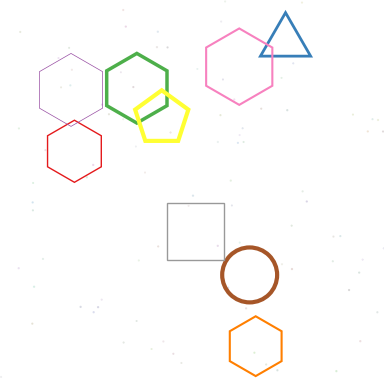[{"shape": "hexagon", "thickness": 1, "radius": 0.4, "center": [0.193, 0.607]}, {"shape": "triangle", "thickness": 2, "radius": 0.38, "center": [0.742, 0.892]}, {"shape": "hexagon", "thickness": 2.5, "radius": 0.45, "center": [0.355, 0.771]}, {"shape": "hexagon", "thickness": 0.5, "radius": 0.47, "center": [0.184, 0.766]}, {"shape": "hexagon", "thickness": 1.5, "radius": 0.39, "center": [0.664, 0.101]}, {"shape": "pentagon", "thickness": 3, "radius": 0.36, "center": [0.42, 0.693]}, {"shape": "circle", "thickness": 3, "radius": 0.36, "center": [0.648, 0.286]}, {"shape": "hexagon", "thickness": 1.5, "radius": 0.5, "center": [0.621, 0.827]}, {"shape": "square", "thickness": 1, "radius": 0.37, "center": [0.508, 0.398]}]